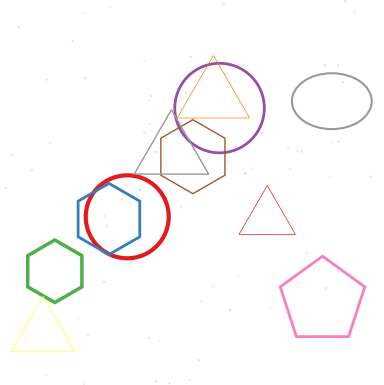[{"shape": "triangle", "thickness": 0.5, "radius": 0.42, "center": [0.694, 0.433]}, {"shape": "circle", "thickness": 3, "radius": 0.54, "center": [0.331, 0.437]}, {"shape": "hexagon", "thickness": 2, "radius": 0.46, "center": [0.283, 0.431]}, {"shape": "hexagon", "thickness": 2.5, "radius": 0.41, "center": [0.142, 0.295]}, {"shape": "circle", "thickness": 2, "radius": 0.58, "center": [0.57, 0.719]}, {"shape": "triangle", "thickness": 0.5, "radius": 0.54, "center": [0.554, 0.748]}, {"shape": "triangle", "thickness": 0.5, "radius": 0.48, "center": [0.112, 0.134]}, {"shape": "hexagon", "thickness": 1, "radius": 0.48, "center": [0.501, 0.593]}, {"shape": "pentagon", "thickness": 2, "radius": 0.58, "center": [0.838, 0.219]}, {"shape": "triangle", "thickness": 1, "radius": 0.56, "center": [0.445, 0.604]}, {"shape": "oval", "thickness": 1.5, "radius": 0.52, "center": [0.862, 0.737]}]